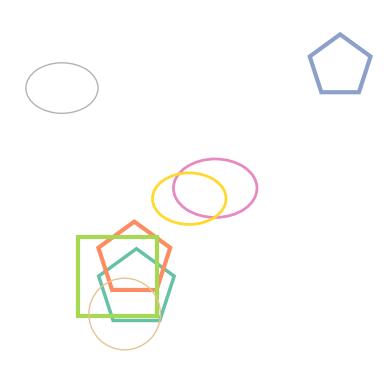[{"shape": "pentagon", "thickness": 2.5, "radius": 0.52, "center": [0.354, 0.251]}, {"shape": "pentagon", "thickness": 3, "radius": 0.49, "center": [0.349, 0.326]}, {"shape": "pentagon", "thickness": 3, "radius": 0.42, "center": [0.883, 0.828]}, {"shape": "oval", "thickness": 2, "radius": 0.54, "center": [0.559, 0.511]}, {"shape": "square", "thickness": 3, "radius": 0.51, "center": [0.305, 0.282]}, {"shape": "oval", "thickness": 2, "radius": 0.48, "center": [0.492, 0.484]}, {"shape": "circle", "thickness": 1, "radius": 0.46, "center": [0.324, 0.184]}, {"shape": "oval", "thickness": 1, "radius": 0.47, "center": [0.161, 0.771]}]